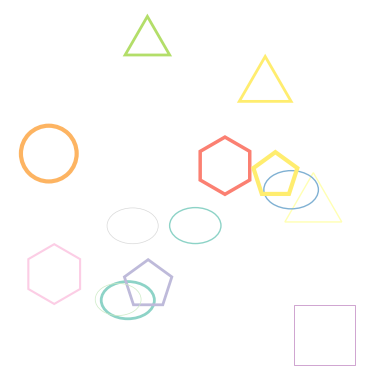[{"shape": "oval", "thickness": 1, "radius": 0.33, "center": [0.507, 0.414]}, {"shape": "oval", "thickness": 2, "radius": 0.35, "center": [0.332, 0.22]}, {"shape": "triangle", "thickness": 1, "radius": 0.43, "center": [0.814, 0.466]}, {"shape": "pentagon", "thickness": 2, "radius": 0.32, "center": [0.385, 0.261]}, {"shape": "hexagon", "thickness": 2.5, "radius": 0.37, "center": [0.584, 0.57]}, {"shape": "oval", "thickness": 1, "radius": 0.35, "center": [0.756, 0.507]}, {"shape": "circle", "thickness": 3, "radius": 0.36, "center": [0.127, 0.601]}, {"shape": "triangle", "thickness": 2, "radius": 0.33, "center": [0.383, 0.891]}, {"shape": "hexagon", "thickness": 1.5, "radius": 0.39, "center": [0.141, 0.288]}, {"shape": "oval", "thickness": 0.5, "radius": 0.33, "center": [0.345, 0.413]}, {"shape": "square", "thickness": 0.5, "radius": 0.39, "center": [0.843, 0.129]}, {"shape": "oval", "thickness": 0.5, "radius": 0.3, "center": [0.307, 0.222]}, {"shape": "pentagon", "thickness": 3, "radius": 0.3, "center": [0.715, 0.545]}, {"shape": "triangle", "thickness": 2, "radius": 0.39, "center": [0.689, 0.776]}]